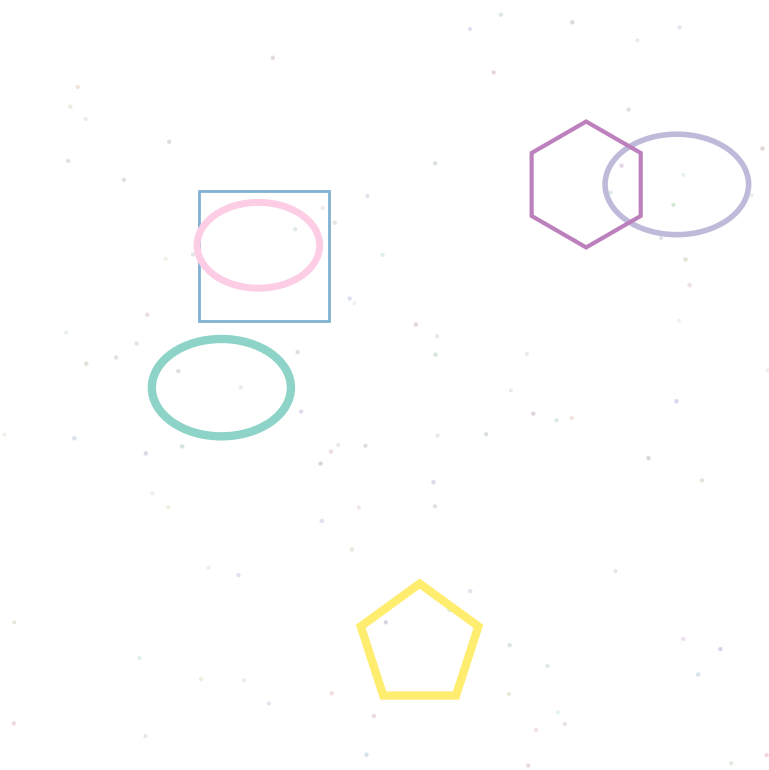[{"shape": "oval", "thickness": 3, "radius": 0.45, "center": [0.288, 0.497]}, {"shape": "oval", "thickness": 2, "radius": 0.47, "center": [0.879, 0.76]}, {"shape": "square", "thickness": 1, "radius": 0.42, "center": [0.343, 0.668]}, {"shape": "oval", "thickness": 2.5, "radius": 0.4, "center": [0.336, 0.681]}, {"shape": "hexagon", "thickness": 1.5, "radius": 0.41, "center": [0.761, 0.76]}, {"shape": "pentagon", "thickness": 3, "radius": 0.4, "center": [0.545, 0.162]}]